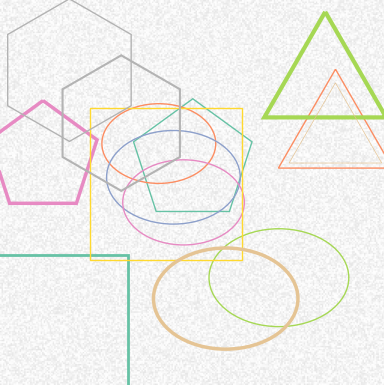[{"shape": "pentagon", "thickness": 1, "radius": 0.81, "center": [0.501, 0.582]}, {"shape": "square", "thickness": 2, "radius": 0.9, "center": [0.153, 0.158]}, {"shape": "triangle", "thickness": 1, "radius": 0.86, "center": [0.871, 0.649]}, {"shape": "oval", "thickness": 1, "radius": 0.74, "center": [0.412, 0.627]}, {"shape": "oval", "thickness": 1, "radius": 0.87, "center": [0.45, 0.539]}, {"shape": "pentagon", "thickness": 2.5, "radius": 0.74, "center": [0.112, 0.591]}, {"shape": "oval", "thickness": 1, "radius": 0.79, "center": [0.477, 0.474]}, {"shape": "oval", "thickness": 1, "radius": 0.91, "center": [0.724, 0.279]}, {"shape": "triangle", "thickness": 3, "radius": 0.91, "center": [0.845, 0.786]}, {"shape": "square", "thickness": 1, "radius": 0.99, "center": [0.432, 0.522]}, {"shape": "triangle", "thickness": 0.5, "radius": 0.69, "center": [0.871, 0.646]}, {"shape": "oval", "thickness": 2.5, "radius": 0.94, "center": [0.586, 0.224]}, {"shape": "hexagon", "thickness": 1, "radius": 0.93, "center": [0.18, 0.818]}, {"shape": "hexagon", "thickness": 1.5, "radius": 0.88, "center": [0.315, 0.68]}]